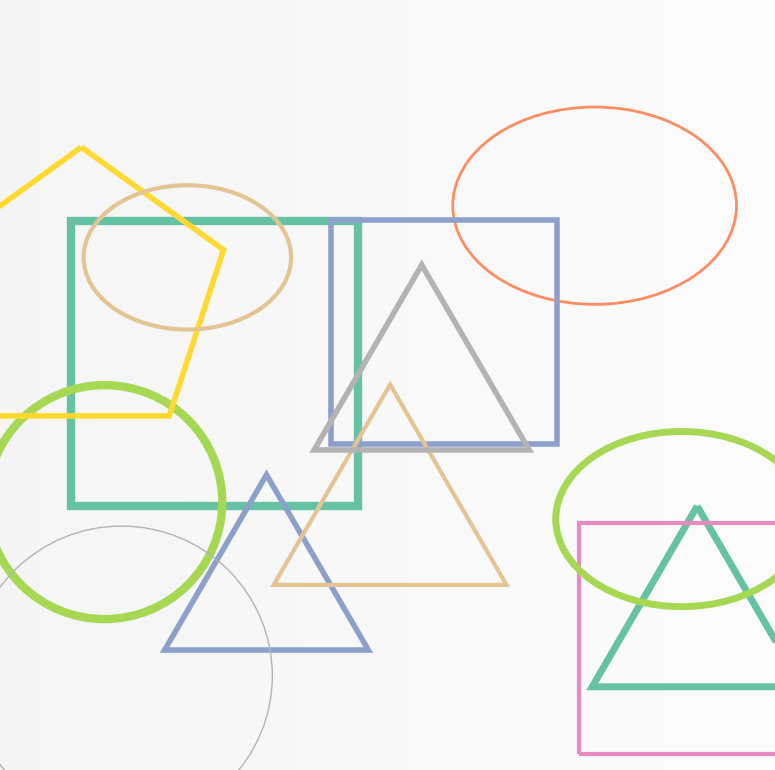[{"shape": "triangle", "thickness": 2.5, "radius": 0.78, "center": [0.9, 0.186]}, {"shape": "square", "thickness": 3, "radius": 0.93, "center": [0.277, 0.528]}, {"shape": "oval", "thickness": 1, "radius": 0.92, "center": [0.767, 0.733]}, {"shape": "triangle", "thickness": 2, "radius": 0.76, "center": [0.344, 0.232]}, {"shape": "square", "thickness": 2, "radius": 0.73, "center": [0.573, 0.569]}, {"shape": "square", "thickness": 1.5, "radius": 0.75, "center": [0.898, 0.171]}, {"shape": "oval", "thickness": 2.5, "radius": 0.81, "center": [0.88, 0.326]}, {"shape": "circle", "thickness": 3, "radius": 0.76, "center": [0.135, 0.348]}, {"shape": "pentagon", "thickness": 2, "radius": 0.96, "center": [0.105, 0.616]}, {"shape": "oval", "thickness": 1.5, "radius": 0.67, "center": [0.242, 0.666]}, {"shape": "triangle", "thickness": 1.5, "radius": 0.87, "center": [0.503, 0.327]}, {"shape": "circle", "thickness": 0.5, "radius": 0.97, "center": [0.157, 0.122]}, {"shape": "triangle", "thickness": 2, "radius": 0.8, "center": [0.544, 0.496]}]